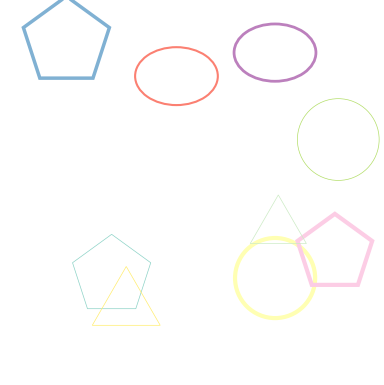[{"shape": "pentagon", "thickness": 0.5, "radius": 0.53, "center": [0.29, 0.285]}, {"shape": "circle", "thickness": 3, "radius": 0.52, "center": [0.715, 0.278]}, {"shape": "oval", "thickness": 1.5, "radius": 0.54, "center": [0.458, 0.802]}, {"shape": "pentagon", "thickness": 2.5, "radius": 0.59, "center": [0.172, 0.892]}, {"shape": "circle", "thickness": 0.5, "radius": 0.53, "center": [0.879, 0.638]}, {"shape": "pentagon", "thickness": 3, "radius": 0.51, "center": [0.87, 0.343]}, {"shape": "oval", "thickness": 2, "radius": 0.53, "center": [0.714, 0.863]}, {"shape": "triangle", "thickness": 0.5, "radius": 0.42, "center": [0.723, 0.409]}, {"shape": "triangle", "thickness": 0.5, "radius": 0.51, "center": [0.328, 0.206]}]